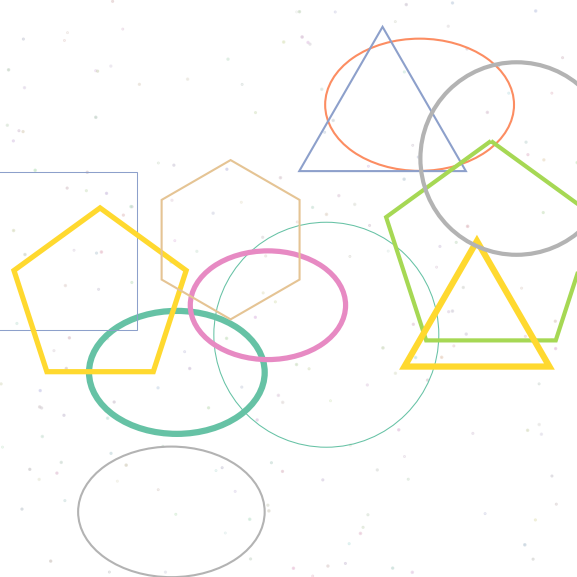[{"shape": "circle", "thickness": 0.5, "radius": 0.97, "center": [0.565, 0.419]}, {"shape": "oval", "thickness": 3, "radius": 0.76, "center": [0.306, 0.354]}, {"shape": "oval", "thickness": 1, "radius": 0.82, "center": [0.727, 0.818]}, {"shape": "square", "thickness": 0.5, "radius": 0.68, "center": [0.101, 0.564]}, {"shape": "triangle", "thickness": 1, "radius": 0.83, "center": [0.662, 0.786]}, {"shape": "oval", "thickness": 2.5, "radius": 0.67, "center": [0.464, 0.471]}, {"shape": "pentagon", "thickness": 2, "radius": 0.95, "center": [0.85, 0.564]}, {"shape": "triangle", "thickness": 3, "radius": 0.72, "center": [0.826, 0.437]}, {"shape": "pentagon", "thickness": 2.5, "radius": 0.78, "center": [0.173, 0.482]}, {"shape": "hexagon", "thickness": 1, "radius": 0.69, "center": [0.399, 0.584]}, {"shape": "oval", "thickness": 1, "radius": 0.81, "center": [0.297, 0.113]}, {"shape": "circle", "thickness": 2, "radius": 0.83, "center": [0.895, 0.725]}]